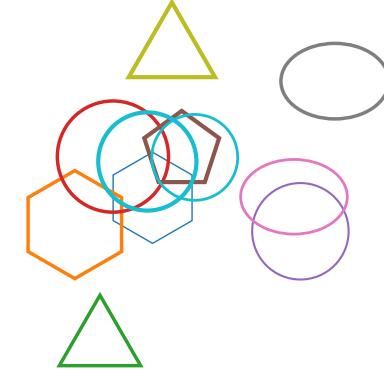[{"shape": "hexagon", "thickness": 1, "radius": 0.59, "center": [0.396, 0.486]}, {"shape": "hexagon", "thickness": 2.5, "radius": 0.7, "center": [0.194, 0.417]}, {"shape": "triangle", "thickness": 2.5, "radius": 0.61, "center": [0.26, 0.111]}, {"shape": "circle", "thickness": 2.5, "radius": 0.72, "center": [0.293, 0.593]}, {"shape": "circle", "thickness": 1.5, "radius": 0.63, "center": [0.78, 0.399]}, {"shape": "pentagon", "thickness": 3, "radius": 0.51, "center": [0.472, 0.61]}, {"shape": "oval", "thickness": 2, "radius": 0.69, "center": [0.764, 0.489]}, {"shape": "oval", "thickness": 2.5, "radius": 0.7, "center": [0.87, 0.789]}, {"shape": "triangle", "thickness": 3, "radius": 0.65, "center": [0.446, 0.864]}, {"shape": "circle", "thickness": 3, "radius": 0.64, "center": [0.383, 0.581]}, {"shape": "circle", "thickness": 2, "radius": 0.56, "center": [0.506, 0.591]}]